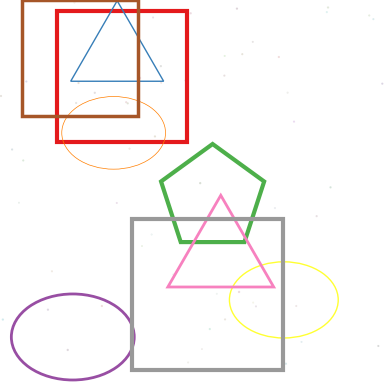[{"shape": "square", "thickness": 3, "radius": 0.85, "center": [0.316, 0.801]}, {"shape": "triangle", "thickness": 1, "radius": 0.7, "center": [0.304, 0.859]}, {"shape": "pentagon", "thickness": 3, "radius": 0.7, "center": [0.552, 0.485]}, {"shape": "oval", "thickness": 2, "radius": 0.8, "center": [0.189, 0.125]}, {"shape": "oval", "thickness": 0.5, "radius": 0.67, "center": [0.295, 0.655]}, {"shape": "oval", "thickness": 1, "radius": 0.71, "center": [0.737, 0.221]}, {"shape": "square", "thickness": 2.5, "radius": 0.75, "center": [0.207, 0.849]}, {"shape": "triangle", "thickness": 2, "radius": 0.79, "center": [0.573, 0.334]}, {"shape": "square", "thickness": 3, "radius": 0.98, "center": [0.538, 0.236]}]